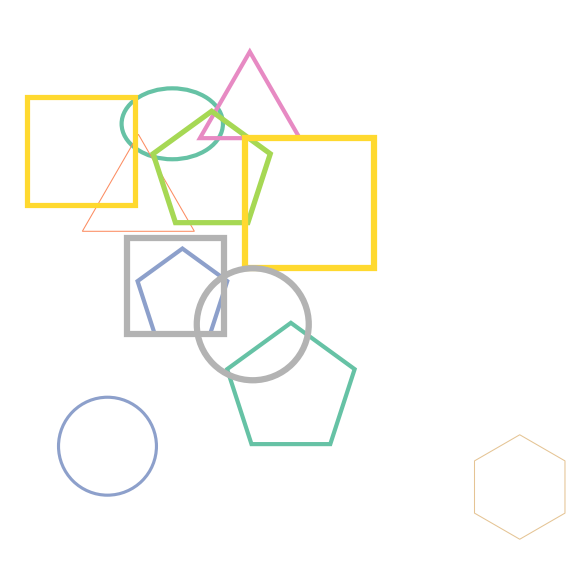[{"shape": "pentagon", "thickness": 2, "radius": 0.58, "center": [0.504, 0.324]}, {"shape": "oval", "thickness": 2, "radius": 0.44, "center": [0.298, 0.785]}, {"shape": "triangle", "thickness": 0.5, "radius": 0.56, "center": [0.24, 0.655]}, {"shape": "circle", "thickness": 1.5, "radius": 0.42, "center": [0.186, 0.226]}, {"shape": "pentagon", "thickness": 2, "radius": 0.41, "center": [0.316, 0.487]}, {"shape": "triangle", "thickness": 2, "radius": 0.5, "center": [0.433, 0.81]}, {"shape": "pentagon", "thickness": 2.5, "radius": 0.53, "center": [0.367, 0.7]}, {"shape": "square", "thickness": 3, "radius": 0.56, "center": [0.536, 0.647]}, {"shape": "square", "thickness": 2.5, "radius": 0.47, "center": [0.14, 0.737]}, {"shape": "hexagon", "thickness": 0.5, "radius": 0.45, "center": [0.9, 0.156]}, {"shape": "circle", "thickness": 3, "radius": 0.48, "center": [0.438, 0.438]}, {"shape": "square", "thickness": 3, "radius": 0.42, "center": [0.304, 0.504]}]